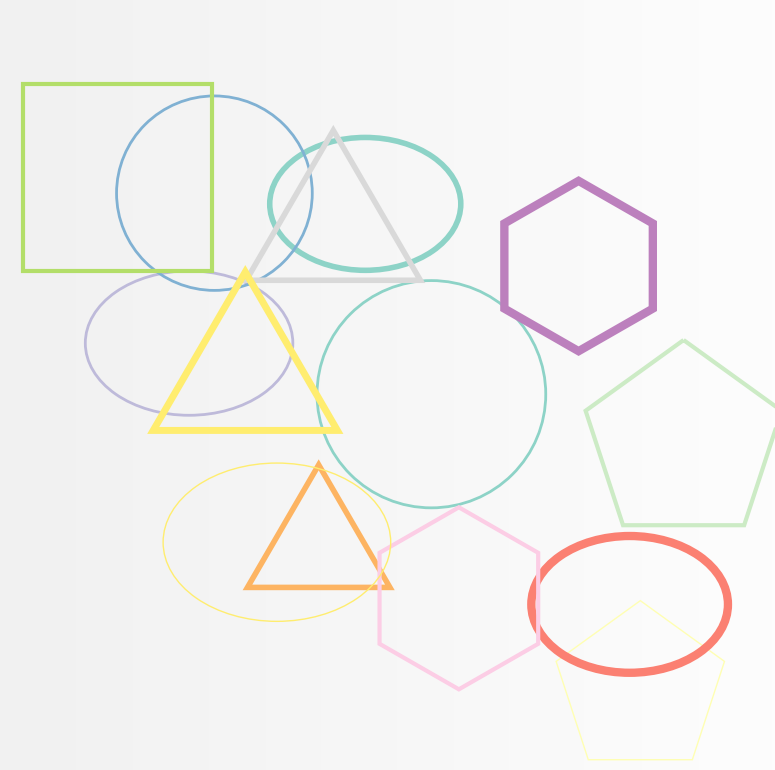[{"shape": "oval", "thickness": 2, "radius": 0.62, "center": [0.471, 0.735]}, {"shape": "circle", "thickness": 1, "radius": 0.74, "center": [0.557, 0.488]}, {"shape": "pentagon", "thickness": 0.5, "radius": 0.57, "center": [0.826, 0.106]}, {"shape": "oval", "thickness": 1, "radius": 0.67, "center": [0.244, 0.554]}, {"shape": "oval", "thickness": 3, "radius": 0.63, "center": [0.812, 0.215]}, {"shape": "circle", "thickness": 1, "radius": 0.63, "center": [0.277, 0.749]}, {"shape": "triangle", "thickness": 2, "radius": 0.53, "center": [0.411, 0.29]}, {"shape": "square", "thickness": 1.5, "radius": 0.61, "center": [0.152, 0.769]}, {"shape": "hexagon", "thickness": 1.5, "radius": 0.59, "center": [0.592, 0.223]}, {"shape": "triangle", "thickness": 2, "radius": 0.65, "center": [0.43, 0.701]}, {"shape": "hexagon", "thickness": 3, "radius": 0.55, "center": [0.747, 0.655]}, {"shape": "pentagon", "thickness": 1.5, "radius": 0.66, "center": [0.882, 0.425]}, {"shape": "triangle", "thickness": 2.5, "radius": 0.69, "center": [0.317, 0.51]}, {"shape": "oval", "thickness": 0.5, "radius": 0.73, "center": [0.357, 0.296]}]